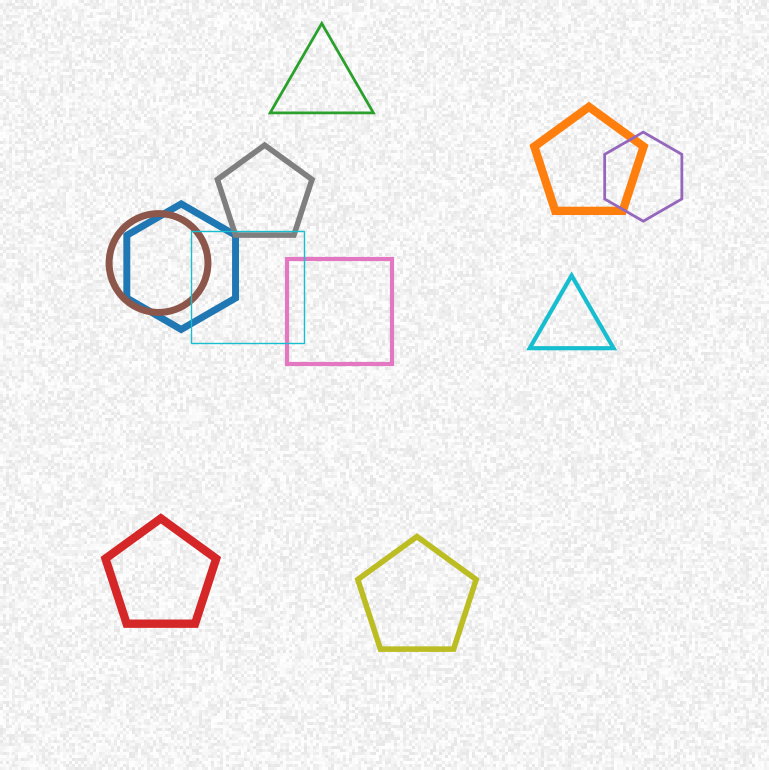[{"shape": "hexagon", "thickness": 2.5, "radius": 0.41, "center": [0.235, 0.654]}, {"shape": "pentagon", "thickness": 3, "radius": 0.37, "center": [0.765, 0.787]}, {"shape": "triangle", "thickness": 1, "radius": 0.39, "center": [0.418, 0.892]}, {"shape": "pentagon", "thickness": 3, "radius": 0.38, "center": [0.209, 0.251]}, {"shape": "hexagon", "thickness": 1, "radius": 0.29, "center": [0.835, 0.771]}, {"shape": "circle", "thickness": 2.5, "radius": 0.32, "center": [0.206, 0.658]}, {"shape": "square", "thickness": 1.5, "radius": 0.34, "center": [0.441, 0.595]}, {"shape": "pentagon", "thickness": 2, "radius": 0.32, "center": [0.344, 0.747]}, {"shape": "pentagon", "thickness": 2, "radius": 0.4, "center": [0.542, 0.222]}, {"shape": "triangle", "thickness": 1.5, "radius": 0.31, "center": [0.742, 0.579]}, {"shape": "square", "thickness": 0.5, "radius": 0.37, "center": [0.321, 0.627]}]